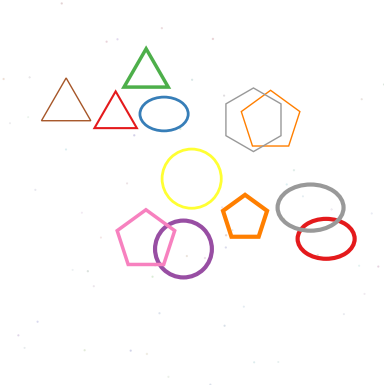[{"shape": "triangle", "thickness": 1.5, "radius": 0.32, "center": [0.3, 0.699]}, {"shape": "oval", "thickness": 3, "radius": 0.37, "center": [0.847, 0.38]}, {"shape": "oval", "thickness": 2, "radius": 0.31, "center": [0.426, 0.704]}, {"shape": "triangle", "thickness": 2.5, "radius": 0.33, "center": [0.38, 0.807]}, {"shape": "circle", "thickness": 3, "radius": 0.37, "center": [0.477, 0.353]}, {"shape": "pentagon", "thickness": 1, "radius": 0.4, "center": [0.703, 0.685]}, {"shape": "pentagon", "thickness": 3, "radius": 0.3, "center": [0.636, 0.434]}, {"shape": "circle", "thickness": 2, "radius": 0.38, "center": [0.498, 0.536]}, {"shape": "triangle", "thickness": 1, "radius": 0.37, "center": [0.172, 0.723]}, {"shape": "pentagon", "thickness": 2.5, "radius": 0.39, "center": [0.379, 0.377]}, {"shape": "hexagon", "thickness": 1, "radius": 0.41, "center": [0.658, 0.689]}, {"shape": "oval", "thickness": 3, "radius": 0.43, "center": [0.807, 0.461]}]